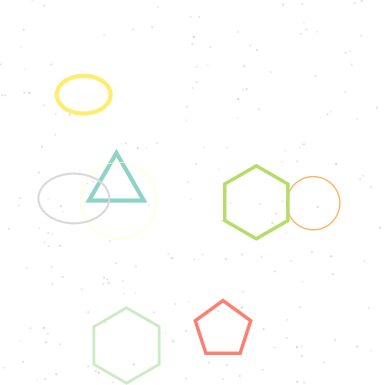[{"shape": "triangle", "thickness": 3, "radius": 0.41, "center": [0.302, 0.52]}, {"shape": "circle", "thickness": 0.5, "radius": 0.5, "center": [0.308, 0.479]}, {"shape": "pentagon", "thickness": 2.5, "radius": 0.38, "center": [0.579, 0.144]}, {"shape": "circle", "thickness": 1, "radius": 0.35, "center": [0.814, 0.472]}, {"shape": "hexagon", "thickness": 2.5, "radius": 0.47, "center": [0.666, 0.475]}, {"shape": "oval", "thickness": 1.5, "radius": 0.46, "center": [0.192, 0.484]}, {"shape": "hexagon", "thickness": 2, "radius": 0.49, "center": [0.329, 0.103]}, {"shape": "oval", "thickness": 3, "radius": 0.35, "center": [0.217, 0.754]}]